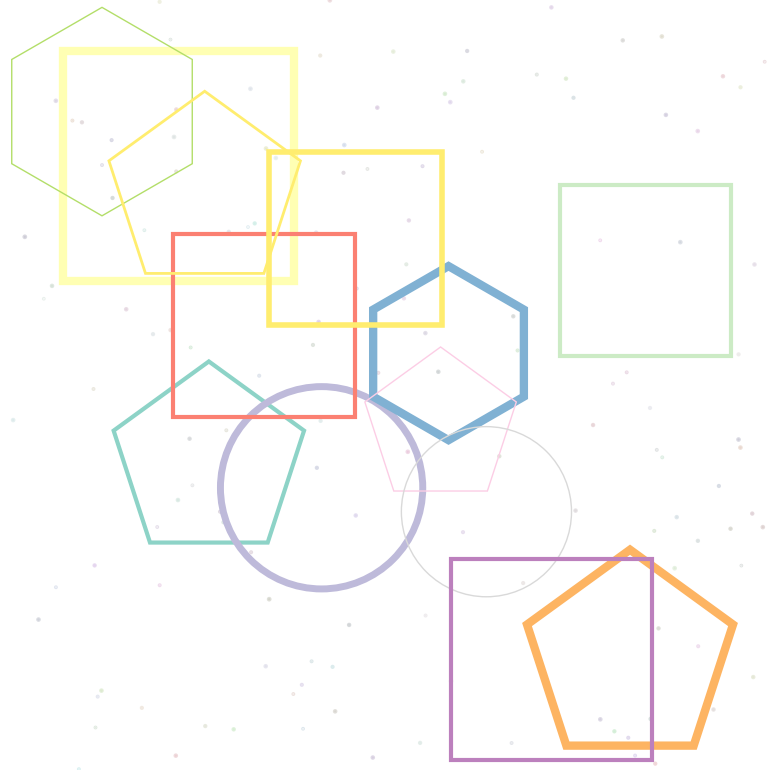[{"shape": "pentagon", "thickness": 1.5, "radius": 0.65, "center": [0.271, 0.401]}, {"shape": "square", "thickness": 3, "radius": 0.75, "center": [0.232, 0.784]}, {"shape": "circle", "thickness": 2.5, "radius": 0.66, "center": [0.418, 0.367]}, {"shape": "square", "thickness": 1.5, "radius": 0.59, "center": [0.343, 0.577]}, {"shape": "hexagon", "thickness": 3, "radius": 0.57, "center": [0.582, 0.541]}, {"shape": "pentagon", "thickness": 3, "radius": 0.7, "center": [0.818, 0.145]}, {"shape": "hexagon", "thickness": 0.5, "radius": 0.68, "center": [0.132, 0.855]}, {"shape": "pentagon", "thickness": 0.5, "radius": 0.52, "center": [0.572, 0.446]}, {"shape": "circle", "thickness": 0.5, "radius": 0.55, "center": [0.632, 0.335]}, {"shape": "square", "thickness": 1.5, "radius": 0.65, "center": [0.716, 0.144]}, {"shape": "square", "thickness": 1.5, "radius": 0.56, "center": [0.838, 0.648]}, {"shape": "pentagon", "thickness": 1, "radius": 0.65, "center": [0.266, 0.751]}, {"shape": "square", "thickness": 2, "radius": 0.56, "center": [0.462, 0.691]}]